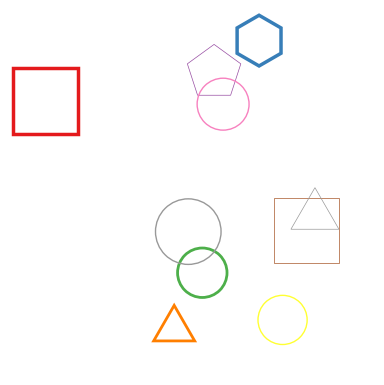[{"shape": "square", "thickness": 2.5, "radius": 0.43, "center": [0.118, 0.738]}, {"shape": "hexagon", "thickness": 2.5, "radius": 0.33, "center": [0.673, 0.895]}, {"shape": "circle", "thickness": 2, "radius": 0.32, "center": [0.525, 0.292]}, {"shape": "pentagon", "thickness": 0.5, "radius": 0.36, "center": [0.556, 0.812]}, {"shape": "triangle", "thickness": 2, "radius": 0.31, "center": [0.452, 0.145]}, {"shape": "circle", "thickness": 1, "radius": 0.32, "center": [0.734, 0.169]}, {"shape": "square", "thickness": 0.5, "radius": 0.42, "center": [0.795, 0.402]}, {"shape": "circle", "thickness": 1, "radius": 0.34, "center": [0.579, 0.729]}, {"shape": "triangle", "thickness": 0.5, "radius": 0.36, "center": [0.818, 0.441]}, {"shape": "circle", "thickness": 1, "radius": 0.43, "center": [0.489, 0.398]}]